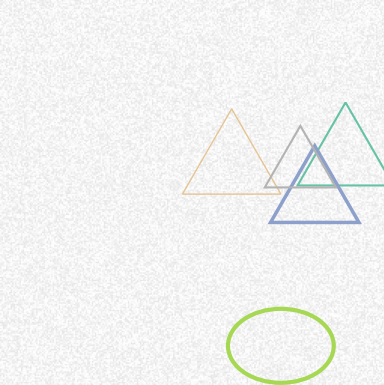[{"shape": "triangle", "thickness": 1.5, "radius": 0.72, "center": [0.897, 0.59]}, {"shape": "triangle", "thickness": 2.5, "radius": 0.66, "center": [0.818, 0.488]}, {"shape": "oval", "thickness": 3, "radius": 0.69, "center": [0.73, 0.102]}, {"shape": "triangle", "thickness": 1, "radius": 0.74, "center": [0.602, 0.57]}, {"shape": "triangle", "thickness": 1.5, "radius": 0.53, "center": [0.78, 0.567]}]